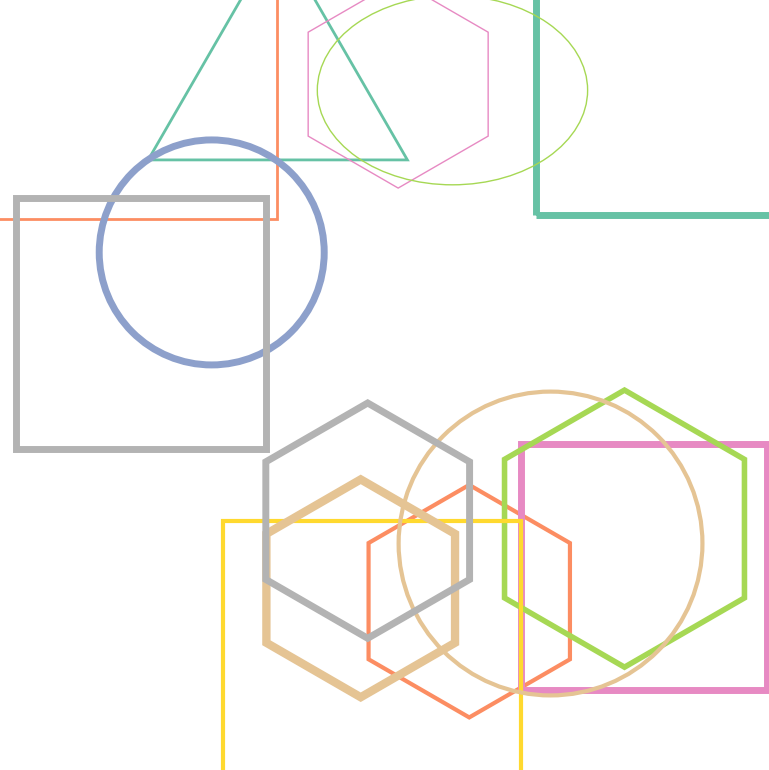[{"shape": "triangle", "thickness": 1, "radius": 0.97, "center": [0.361, 0.89]}, {"shape": "square", "thickness": 2.5, "radius": 0.8, "center": [0.856, 0.881]}, {"shape": "hexagon", "thickness": 1.5, "radius": 0.75, "center": [0.609, 0.219]}, {"shape": "square", "thickness": 1, "radius": 0.91, "center": [0.177, 0.898]}, {"shape": "circle", "thickness": 2.5, "radius": 0.73, "center": [0.275, 0.672]}, {"shape": "hexagon", "thickness": 0.5, "radius": 0.67, "center": [0.517, 0.891]}, {"shape": "square", "thickness": 2.5, "radius": 0.8, "center": [0.836, 0.263]}, {"shape": "oval", "thickness": 0.5, "radius": 0.88, "center": [0.588, 0.883]}, {"shape": "hexagon", "thickness": 2, "radius": 0.9, "center": [0.811, 0.313]}, {"shape": "square", "thickness": 1.5, "radius": 0.97, "center": [0.484, 0.13]}, {"shape": "circle", "thickness": 1.5, "radius": 0.99, "center": [0.715, 0.294]}, {"shape": "hexagon", "thickness": 3, "radius": 0.71, "center": [0.468, 0.236]}, {"shape": "square", "thickness": 2.5, "radius": 0.81, "center": [0.183, 0.58]}, {"shape": "hexagon", "thickness": 2.5, "radius": 0.76, "center": [0.478, 0.324]}]